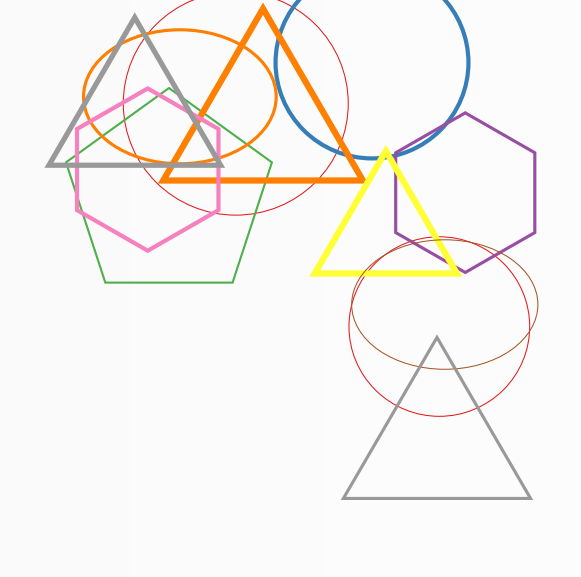[{"shape": "circle", "thickness": 0.5, "radius": 0.97, "center": [0.406, 0.82]}, {"shape": "circle", "thickness": 0.5, "radius": 0.78, "center": [0.756, 0.434]}, {"shape": "circle", "thickness": 2, "radius": 0.83, "center": [0.64, 0.891]}, {"shape": "pentagon", "thickness": 1, "radius": 0.93, "center": [0.291, 0.66]}, {"shape": "hexagon", "thickness": 1.5, "radius": 0.69, "center": [0.8, 0.666]}, {"shape": "oval", "thickness": 1.5, "radius": 0.83, "center": [0.309, 0.832]}, {"shape": "triangle", "thickness": 3, "radius": 0.99, "center": [0.453, 0.786]}, {"shape": "triangle", "thickness": 3, "radius": 0.71, "center": [0.664, 0.596]}, {"shape": "oval", "thickness": 0.5, "radius": 0.8, "center": [0.765, 0.472]}, {"shape": "hexagon", "thickness": 2, "radius": 0.7, "center": [0.254, 0.705]}, {"shape": "triangle", "thickness": 1.5, "radius": 0.93, "center": [0.752, 0.229]}, {"shape": "triangle", "thickness": 2.5, "radius": 0.85, "center": [0.232, 0.798]}]